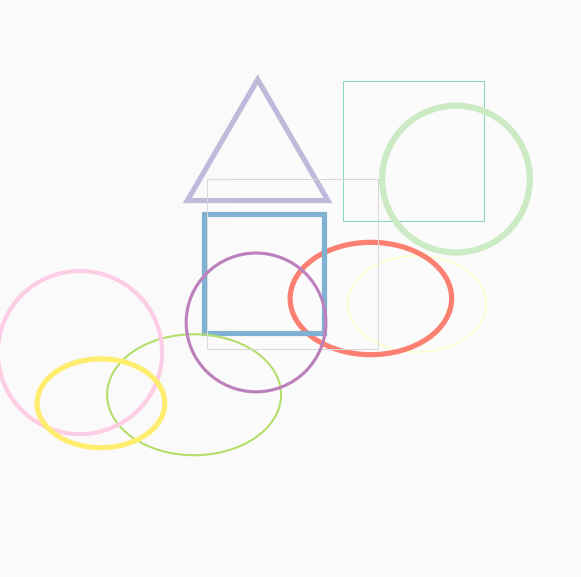[{"shape": "square", "thickness": 0.5, "radius": 0.61, "center": [0.711, 0.738]}, {"shape": "oval", "thickness": 0.5, "radius": 0.6, "center": [0.717, 0.473]}, {"shape": "triangle", "thickness": 2.5, "radius": 0.7, "center": [0.443, 0.722]}, {"shape": "oval", "thickness": 2.5, "radius": 0.69, "center": [0.638, 0.482]}, {"shape": "square", "thickness": 2.5, "radius": 0.52, "center": [0.454, 0.525]}, {"shape": "oval", "thickness": 1, "radius": 0.75, "center": [0.334, 0.316]}, {"shape": "circle", "thickness": 2, "radius": 0.71, "center": [0.138, 0.389]}, {"shape": "square", "thickness": 0.5, "radius": 0.74, "center": [0.503, 0.542]}, {"shape": "circle", "thickness": 1.5, "radius": 0.6, "center": [0.44, 0.441]}, {"shape": "circle", "thickness": 3, "radius": 0.64, "center": [0.784, 0.689]}, {"shape": "oval", "thickness": 2.5, "radius": 0.55, "center": [0.174, 0.301]}]